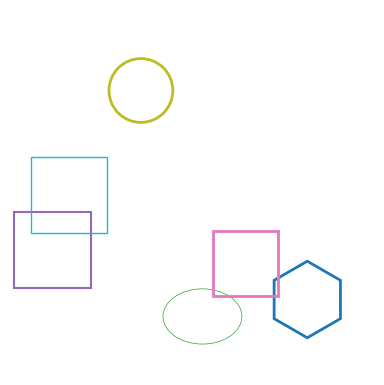[{"shape": "hexagon", "thickness": 2, "radius": 0.5, "center": [0.798, 0.222]}, {"shape": "oval", "thickness": 0.5, "radius": 0.51, "center": [0.526, 0.178]}, {"shape": "square", "thickness": 1.5, "radius": 0.5, "center": [0.137, 0.351]}, {"shape": "square", "thickness": 2, "radius": 0.42, "center": [0.638, 0.316]}, {"shape": "circle", "thickness": 2, "radius": 0.41, "center": [0.366, 0.765]}, {"shape": "square", "thickness": 1, "radius": 0.49, "center": [0.179, 0.493]}]